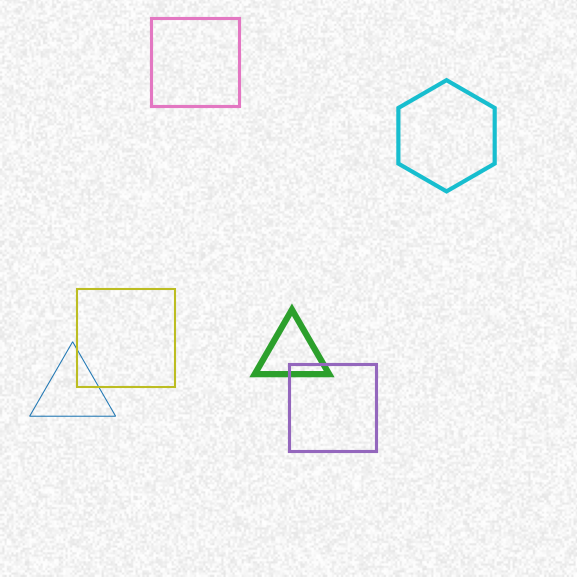[{"shape": "triangle", "thickness": 0.5, "radius": 0.43, "center": [0.126, 0.321]}, {"shape": "triangle", "thickness": 3, "radius": 0.37, "center": [0.506, 0.388]}, {"shape": "square", "thickness": 1.5, "radius": 0.38, "center": [0.575, 0.293]}, {"shape": "square", "thickness": 1.5, "radius": 0.38, "center": [0.337, 0.892]}, {"shape": "square", "thickness": 1, "radius": 0.43, "center": [0.218, 0.414]}, {"shape": "hexagon", "thickness": 2, "radius": 0.48, "center": [0.773, 0.764]}]